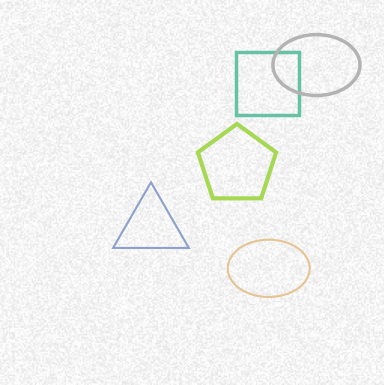[{"shape": "square", "thickness": 2.5, "radius": 0.41, "center": [0.695, 0.782]}, {"shape": "triangle", "thickness": 1.5, "radius": 0.57, "center": [0.392, 0.413]}, {"shape": "pentagon", "thickness": 3, "radius": 0.53, "center": [0.616, 0.571]}, {"shape": "oval", "thickness": 1.5, "radius": 0.53, "center": [0.698, 0.303]}, {"shape": "oval", "thickness": 2.5, "radius": 0.57, "center": [0.822, 0.831]}]